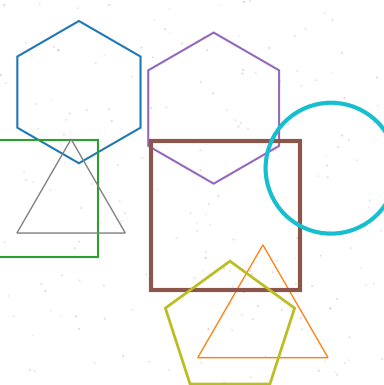[{"shape": "hexagon", "thickness": 1.5, "radius": 0.92, "center": [0.205, 0.761]}, {"shape": "triangle", "thickness": 1, "radius": 0.98, "center": [0.683, 0.169]}, {"shape": "square", "thickness": 1.5, "radius": 0.76, "center": [0.103, 0.485]}, {"shape": "hexagon", "thickness": 1.5, "radius": 0.98, "center": [0.555, 0.719]}, {"shape": "square", "thickness": 3, "radius": 0.97, "center": [0.586, 0.439]}, {"shape": "triangle", "thickness": 1, "radius": 0.81, "center": [0.185, 0.476]}, {"shape": "pentagon", "thickness": 2, "radius": 0.88, "center": [0.597, 0.145]}, {"shape": "circle", "thickness": 3, "radius": 0.85, "center": [0.86, 0.563]}]